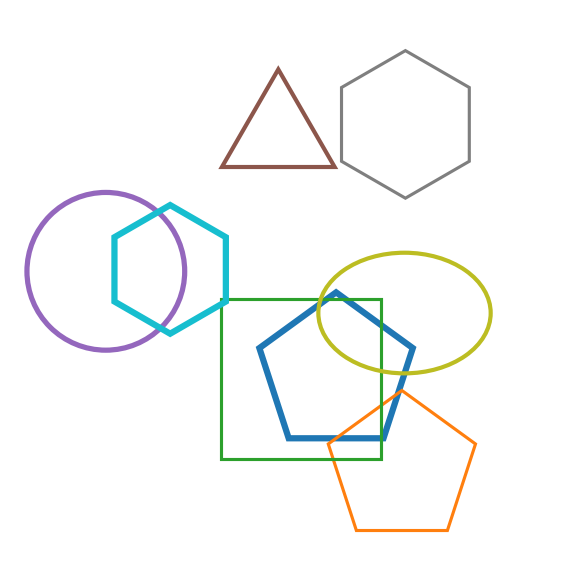[{"shape": "pentagon", "thickness": 3, "radius": 0.7, "center": [0.582, 0.353]}, {"shape": "pentagon", "thickness": 1.5, "radius": 0.67, "center": [0.696, 0.189]}, {"shape": "square", "thickness": 1.5, "radius": 0.69, "center": [0.521, 0.343]}, {"shape": "circle", "thickness": 2.5, "radius": 0.68, "center": [0.183, 0.529]}, {"shape": "triangle", "thickness": 2, "radius": 0.56, "center": [0.482, 0.766]}, {"shape": "hexagon", "thickness": 1.5, "radius": 0.64, "center": [0.702, 0.784]}, {"shape": "oval", "thickness": 2, "radius": 0.75, "center": [0.7, 0.457]}, {"shape": "hexagon", "thickness": 3, "radius": 0.56, "center": [0.295, 0.533]}]